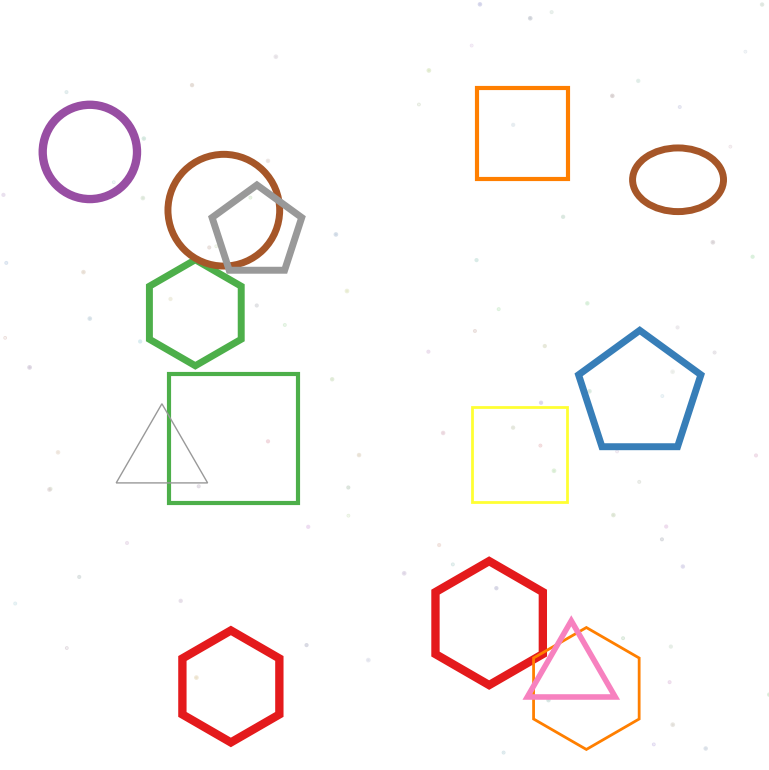[{"shape": "hexagon", "thickness": 3, "radius": 0.36, "center": [0.3, 0.109]}, {"shape": "hexagon", "thickness": 3, "radius": 0.4, "center": [0.635, 0.191]}, {"shape": "pentagon", "thickness": 2.5, "radius": 0.42, "center": [0.831, 0.487]}, {"shape": "square", "thickness": 1.5, "radius": 0.42, "center": [0.303, 0.43]}, {"shape": "hexagon", "thickness": 2.5, "radius": 0.34, "center": [0.254, 0.594]}, {"shape": "circle", "thickness": 3, "radius": 0.31, "center": [0.117, 0.803]}, {"shape": "hexagon", "thickness": 1, "radius": 0.4, "center": [0.762, 0.106]}, {"shape": "square", "thickness": 1.5, "radius": 0.29, "center": [0.679, 0.827]}, {"shape": "square", "thickness": 1, "radius": 0.31, "center": [0.675, 0.41]}, {"shape": "circle", "thickness": 2.5, "radius": 0.36, "center": [0.291, 0.727]}, {"shape": "oval", "thickness": 2.5, "radius": 0.3, "center": [0.881, 0.767]}, {"shape": "triangle", "thickness": 2, "radius": 0.33, "center": [0.742, 0.128]}, {"shape": "triangle", "thickness": 0.5, "radius": 0.34, "center": [0.21, 0.407]}, {"shape": "pentagon", "thickness": 2.5, "radius": 0.31, "center": [0.334, 0.699]}]